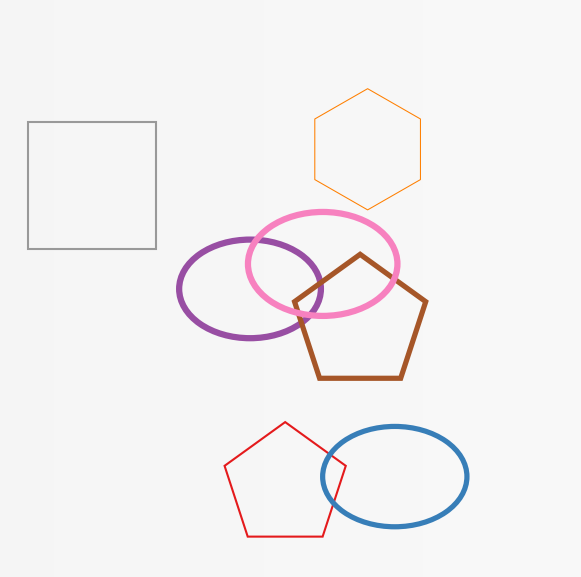[{"shape": "pentagon", "thickness": 1, "radius": 0.55, "center": [0.491, 0.159]}, {"shape": "oval", "thickness": 2.5, "radius": 0.62, "center": [0.679, 0.174]}, {"shape": "oval", "thickness": 3, "radius": 0.61, "center": [0.43, 0.499]}, {"shape": "hexagon", "thickness": 0.5, "radius": 0.52, "center": [0.632, 0.741]}, {"shape": "pentagon", "thickness": 2.5, "radius": 0.59, "center": [0.62, 0.44]}, {"shape": "oval", "thickness": 3, "radius": 0.64, "center": [0.555, 0.542]}, {"shape": "square", "thickness": 1, "radius": 0.55, "center": [0.158, 0.678]}]